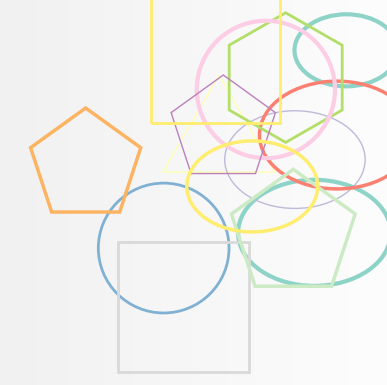[{"shape": "oval", "thickness": 3, "radius": 0.98, "center": [0.811, 0.395]}, {"shape": "oval", "thickness": 3, "radius": 0.67, "center": [0.894, 0.869]}, {"shape": "triangle", "thickness": 1, "radius": 0.84, "center": [0.565, 0.637]}, {"shape": "oval", "thickness": 1, "radius": 0.91, "center": [0.761, 0.585]}, {"shape": "oval", "thickness": 2.5, "radius": 1.0, "center": [0.87, 0.649]}, {"shape": "circle", "thickness": 2, "radius": 0.84, "center": [0.422, 0.356]}, {"shape": "pentagon", "thickness": 2.5, "radius": 0.75, "center": [0.221, 0.57]}, {"shape": "hexagon", "thickness": 2, "radius": 0.84, "center": [0.737, 0.798]}, {"shape": "circle", "thickness": 3, "radius": 0.89, "center": [0.686, 0.768]}, {"shape": "square", "thickness": 2, "radius": 0.84, "center": [0.473, 0.202]}, {"shape": "pentagon", "thickness": 1, "radius": 0.71, "center": [0.576, 0.664]}, {"shape": "pentagon", "thickness": 2.5, "radius": 0.84, "center": [0.757, 0.392]}, {"shape": "square", "thickness": 2, "radius": 0.83, "center": [0.556, 0.846]}, {"shape": "oval", "thickness": 2.5, "radius": 0.84, "center": [0.651, 0.516]}]